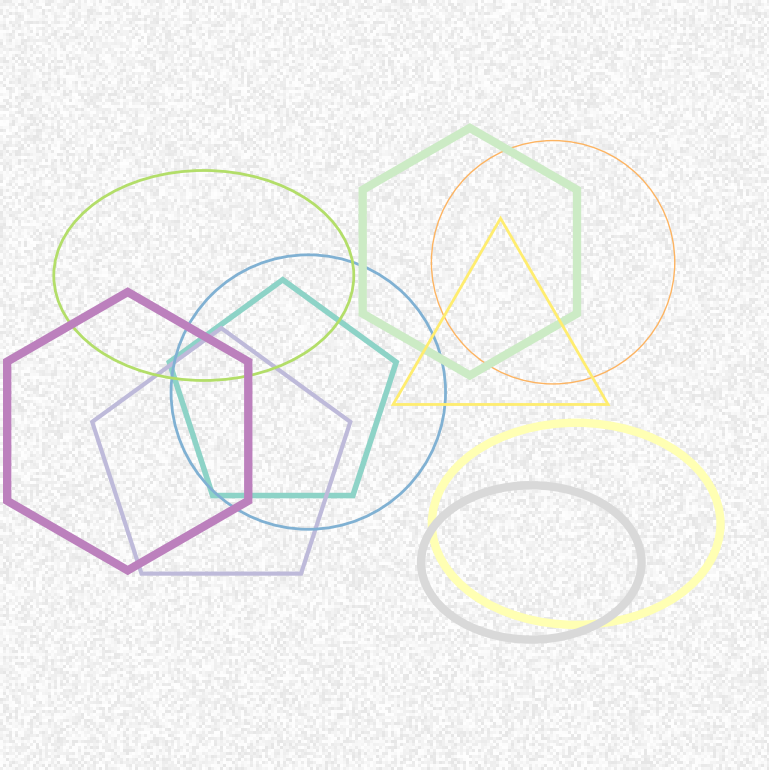[{"shape": "pentagon", "thickness": 2, "radius": 0.77, "center": [0.367, 0.482]}, {"shape": "oval", "thickness": 3, "radius": 0.94, "center": [0.748, 0.32]}, {"shape": "pentagon", "thickness": 1.5, "radius": 0.88, "center": [0.287, 0.398]}, {"shape": "circle", "thickness": 1, "radius": 0.89, "center": [0.4, 0.491]}, {"shape": "circle", "thickness": 0.5, "radius": 0.79, "center": [0.718, 0.659]}, {"shape": "oval", "thickness": 1, "radius": 0.97, "center": [0.265, 0.642]}, {"shape": "oval", "thickness": 3, "radius": 0.72, "center": [0.69, 0.27]}, {"shape": "hexagon", "thickness": 3, "radius": 0.9, "center": [0.166, 0.44]}, {"shape": "hexagon", "thickness": 3, "radius": 0.8, "center": [0.61, 0.673]}, {"shape": "triangle", "thickness": 1, "radius": 0.81, "center": [0.65, 0.555]}]